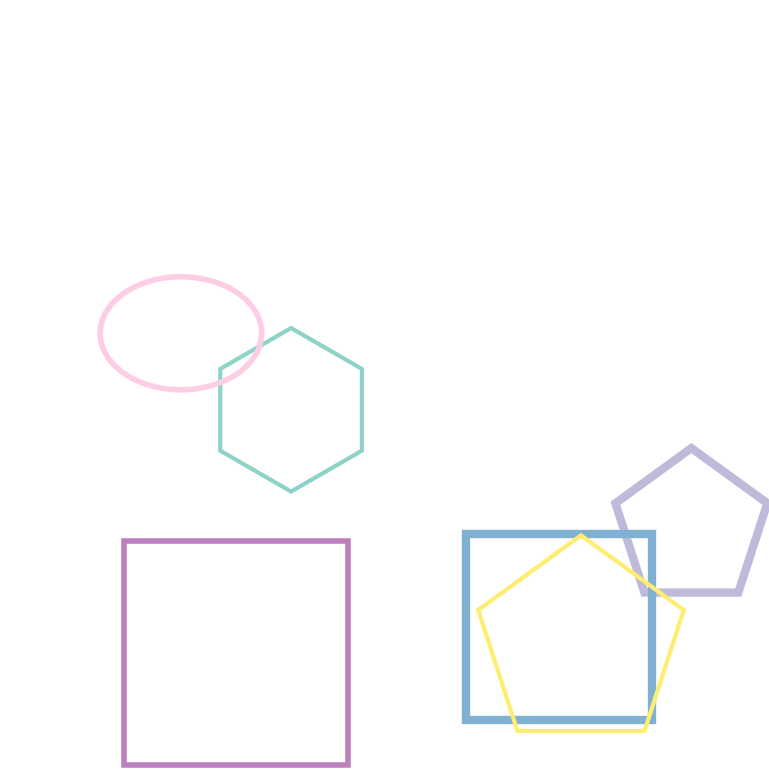[{"shape": "hexagon", "thickness": 1.5, "radius": 0.53, "center": [0.378, 0.468]}, {"shape": "pentagon", "thickness": 3, "radius": 0.52, "center": [0.898, 0.314]}, {"shape": "square", "thickness": 3, "radius": 0.6, "center": [0.726, 0.186]}, {"shape": "oval", "thickness": 2, "radius": 0.52, "center": [0.235, 0.567]}, {"shape": "square", "thickness": 2, "radius": 0.73, "center": [0.307, 0.152]}, {"shape": "pentagon", "thickness": 1.5, "radius": 0.7, "center": [0.755, 0.164]}]